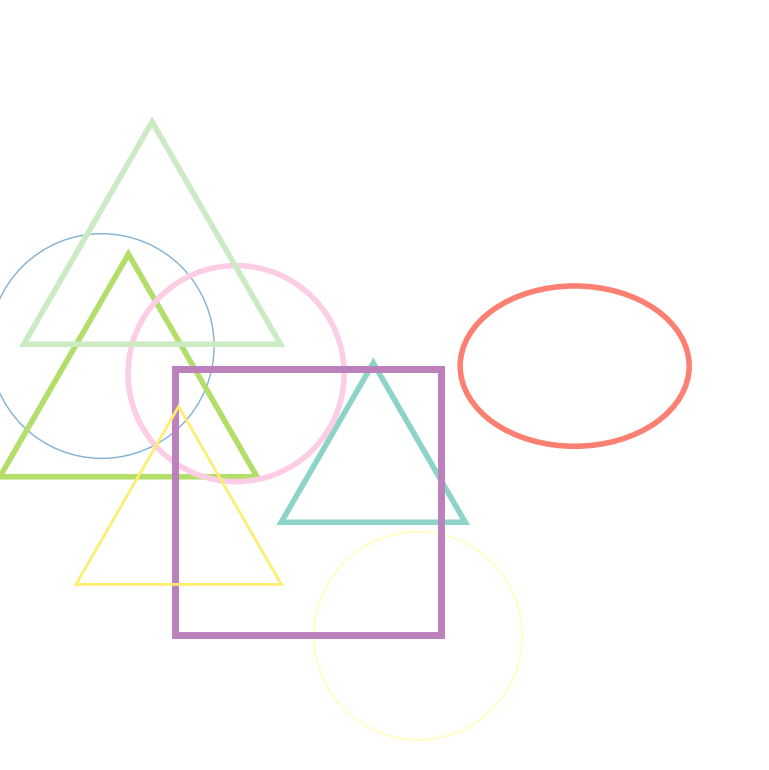[{"shape": "triangle", "thickness": 2, "radius": 0.69, "center": [0.485, 0.391]}, {"shape": "circle", "thickness": 0.5, "radius": 0.68, "center": [0.543, 0.174]}, {"shape": "oval", "thickness": 2, "radius": 0.74, "center": [0.746, 0.525]}, {"shape": "circle", "thickness": 0.5, "radius": 0.73, "center": [0.132, 0.551]}, {"shape": "triangle", "thickness": 2, "radius": 0.96, "center": [0.167, 0.477]}, {"shape": "circle", "thickness": 2, "radius": 0.7, "center": [0.307, 0.515]}, {"shape": "square", "thickness": 2.5, "radius": 0.86, "center": [0.4, 0.348]}, {"shape": "triangle", "thickness": 2, "radius": 0.96, "center": [0.198, 0.649]}, {"shape": "triangle", "thickness": 1, "radius": 0.77, "center": [0.232, 0.318]}]